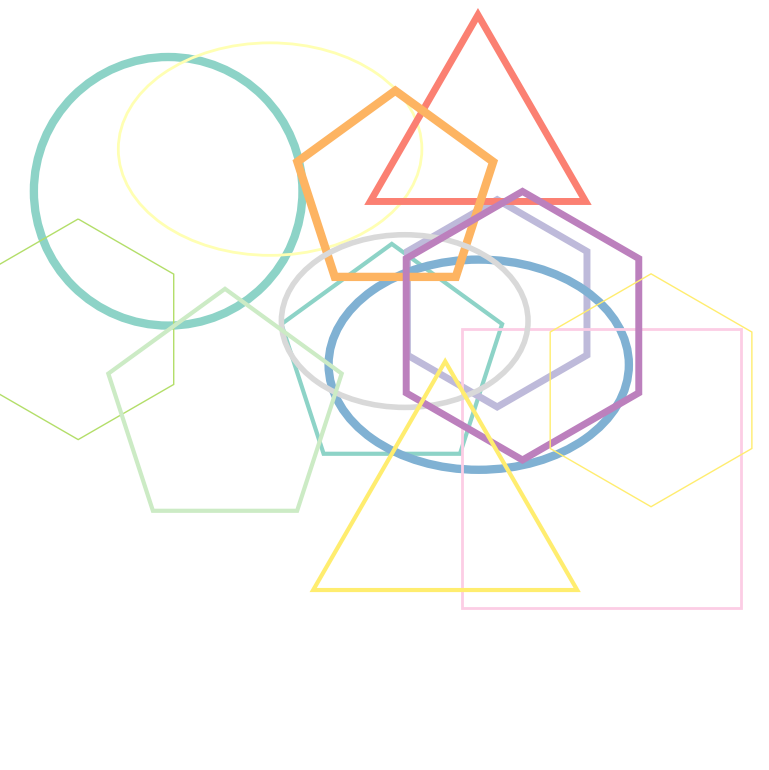[{"shape": "pentagon", "thickness": 1.5, "radius": 0.75, "center": [0.509, 0.533]}, {"shape": "circle", "thickness": 3, "radius": 0.87, "center": [0.218, 0.752]}, {"shape": "oval", "thickness": 1, "radius": 0.99, "center": [0.351, 0.806]}, {"shape": "hexagon", "thickness": 2.5, "radius": 0.67, "center": [0.646, 0.606]}, {"shape": "triangle", "thickness": 2.5, "radius": 0.81, "center": [0.621, 0.819]}, {"shape": "oval", "thickness": 3, "radius": 0.97, "center": [0.622, 0.526]}, {"shape": "pentagon", "thickness": 3, "radius": 0.67, "center": [0.513, 0.749]}, {"shape": "hexagon", "thickness": 0.5, "radius": 0.72, "center": [0.102, 0.572]}, {"shape": "square", "thickness": 1, "radius": 0.91, "center": [0.782, 0.392]}, {"shape": "oval", "thickness": 2, "radius": 0.8, "center": [0.526, 0.583]}, {"shape": "hexagon", "thickness": 2.5, "radius": 0.87, "center": [0.679, 0.577]}, {"shape": "pentagon", "thickness": 1.5, "radius": 0.8, "center": [0.292, 0.466]}, {"shape": "triangle", "thickness": 1.5, "radius": 0.99, "center": [0.578, 0.333]}, {"shape": "hexagon", "thickness": 0.5, "radius": 0.76, "center": [0.845, 0.493]}]